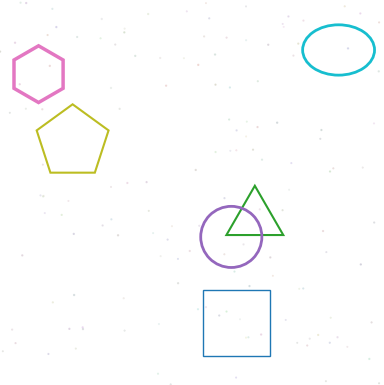[{"shape": "square", "thickness": 1, "radius": 0.43, "center": [0.614, 0.161]}, {"shape": "triangle", "thickness": 1.5, "radius": 0.43, "center": [0.662, 0.432]}, {"shape": "circle", "thickness": 2, "radius": 0.4, "center": [0.601, 0.385]}, {"shape": "hexagon", "thickness": 2.5, "radius": 0.37, "center": [0.1, 0.807]}, {"shape": "pentagon", "thickness": 1.5, "radius": 0.49, "center": [0.189, 0.631]}, {"shape": "oval", "thickness": 2, "radius": 0.47, "center": [0.879, 0.87]}]